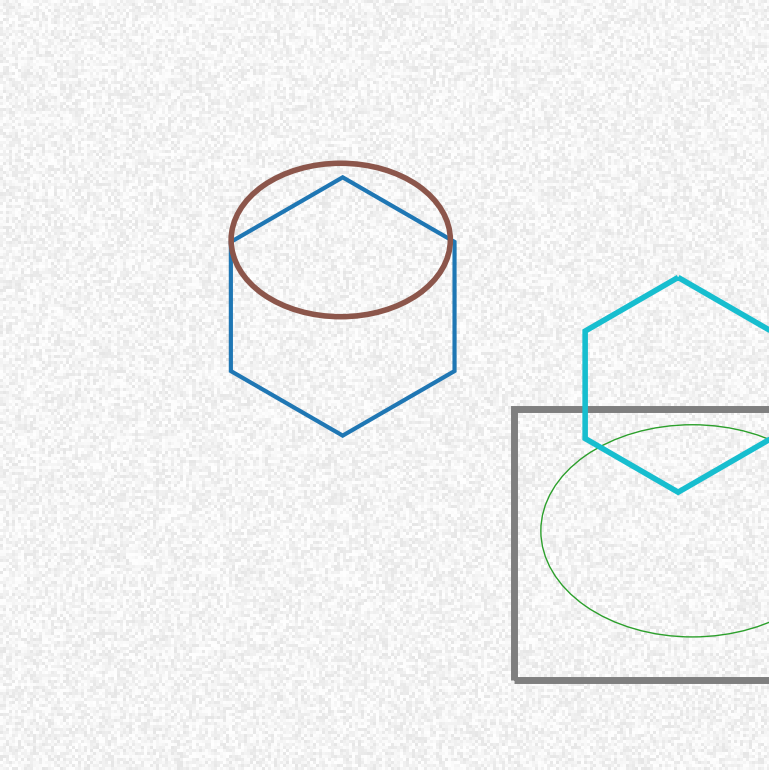[{"shape": "hexagon", "thickness": 1.5, "radius": 0.84, "center": [0.445, 0.602]}, {"shape": "oval", "thickness": 0.5, "radius": 0.98, "center": [0.899, 0.311]}, {"shape": "oval", "thickness": 2, "radius": 0.71, "center": [0.443, 0.688]}, {"shape": "square", "thickness": 2.5, "radius": 0.88, "center": [0.843, 0.293]}, {"shape": "hexagon", "thickness": 2, "radius": 0.7, "center": [0.881, 0.5]}]